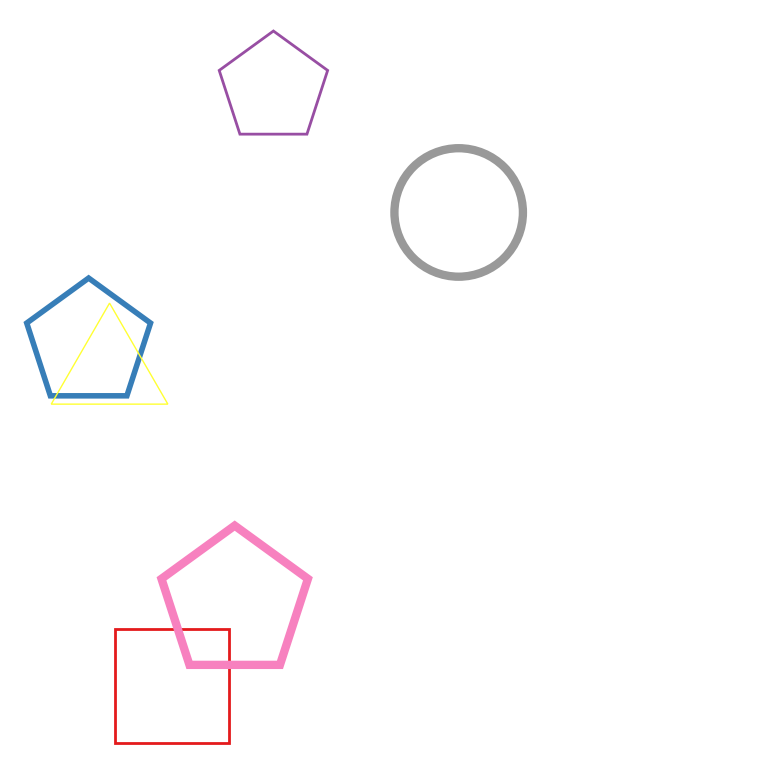[{"shape": "square", "thickness": 1, "radius": 0.37, "center": [0.224, 0.109]}, {"shape": "pentagon", "thickness": 2, "radius": 0.42, "center": [0.115, 0.554]}, {"shape": "pentagon", "thickness": 1, "radius": 0.37, "center": [0.355, 0.886]}, {"shape": "triangle", "thickness": 0.5, "radius": 0.44, "center": [0.142, 0.519]}, {"shape": "pentagon", "thickness": 3, "radius": 0.5, "center": [0.305, 0.217]}, {"shape": "circle", "thickness": 3, "radius": 0.42, "center": [0.596, 0.724]}]